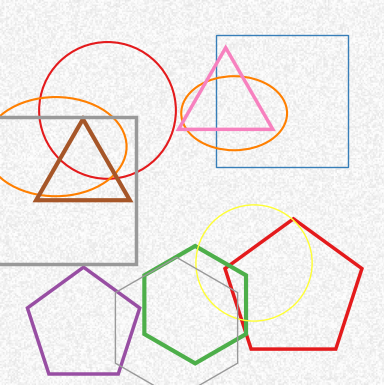[{"shape": "pentagon", "thickness": 2.5, "radius": 0.94, "center": [0.762, 0.245]}, {"shape": "circle", "thickness": 1.5, "radius": 0.89, "center": [0.279, 0.713]}, {"shape": "square", "thickness": 1, "radius": 0.86, "center": [0.732, 0.739]}, {"shape": "hexagon", "thickness": 3, "radius": 0.76, "center": [0.507, 0.209]}, {"shape": "pentagon", "thickness": 2.5, "radius": 0.77, "center": [0.217, 0.153]}, {"shape": "oval", "thickness": 1.5, "radius": 0.92, "center": [0.145, 0.619]}, {"shape": "oval", "thickness": 1.5, "radius": 0.69, "center": [0.608, 0.706]}, {"shape": "circle", "thickness": 1, "radius": 0.75, "center": [0.66, 0.317]}, {"shape": "triangle", "thickness": 3, "radius": 0.7, "center": [0.216, 0.55]}, {"shape": "triangle", "thickness": 2.5, "radius": 0.71, "center": [0.586, 0.735]}, {"shape": "hexagon", "thickness": 1, "radius": 0.92, "center": [0.458, 0.148]}, {"shape": "square", "thickness": 2.5, "radius": 0.95, "center": [0.161, 0.506]}]